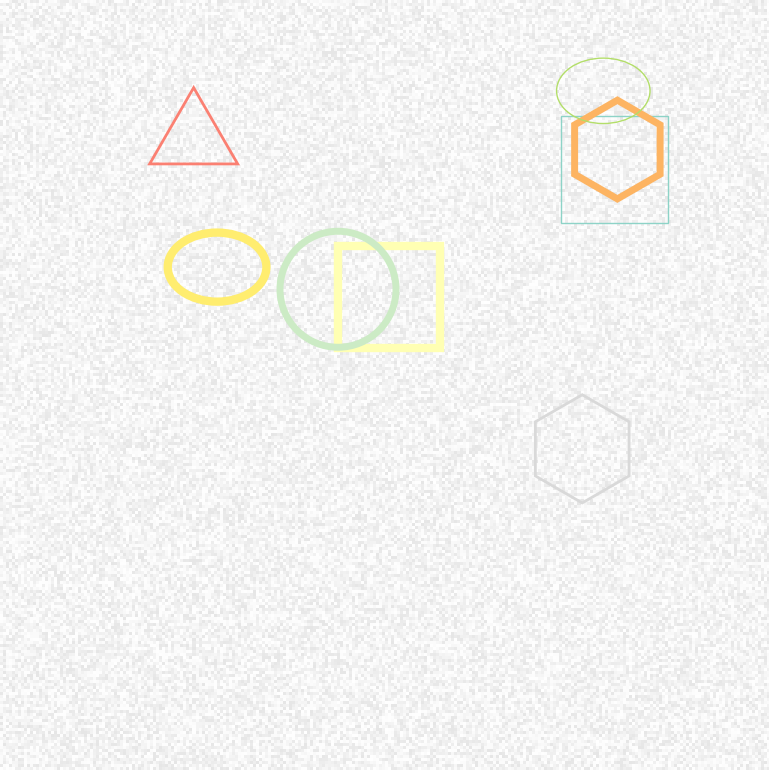[{"shape": "square", "thickness": 0.5, "radius": 0.35, "center": [0.798, 0.78]}, {"shape": "square", "thickness": 3, "radius": 0.33, "center": [0.505, 0.614]}, {"shape": "triangle", "thickness": 1, "radius": 0.33, "center": [0.252, 0.82]}, {"shape": "hexagon", "thickness": 2.5, "radius": 0.32, "center": [0.802, 0.806]}, {"shape": "oval", "thickness": 0.5, "radius": 0.3, "center": [0.783, 0.882]}, {"shape": "hexagon", "thickness": 1, "radius": 0.35, "center": [0.756, 0.417]}, {"shape": "circle", "thickness": 2.5, "radius": 0.38, "center": [0.439, 0.624]}, {"shape": "oval", "thickness": 3, "radius": 0.32, "center": [0.282, 0.653]}]